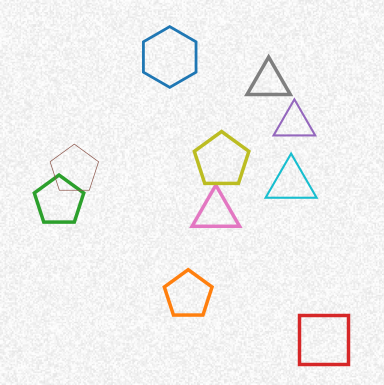[{"shape": "hexagon", "thickness": 2, "radius": 0.39, "center": [0.441, 0.852]}, {"shape": "pentagon", "thickness": 2.5, "radius": 0.33, "center": [0.489, 0.234]}, {"shape": "pentagon", "thickness": 2.5, "radius": 0.34, "center": [0.153, 0.478]}, {"shape": "square", "thickness": 2.5, "radius": 0.32, "center": [0.84, 0.119]}, {"shape": "triangle", "thickness": 1.5, "radius": 0.31, "center": [0.765, 0.679]}, {"shape": "pentagon", "thickness": 0.5, "radius": 0.33, "center": [0.193, 0.559]}, {"shape": "triangle", "thickness": 2.5, "radius": 0.36, "center": [0.561, 0.448]}, {"shape": "triangle", "thickness": 2.5, "radius": 0.32, "center": [0.698, 0.787]}, {"shape": "pentagon", "thickness": 2.5, "radius": 0.37, "center": [0.576, 0.584]}, {"shape": "triangle", "thickness": 1.5, "radius": 0.38, "center": [0.756, 0.525]}]